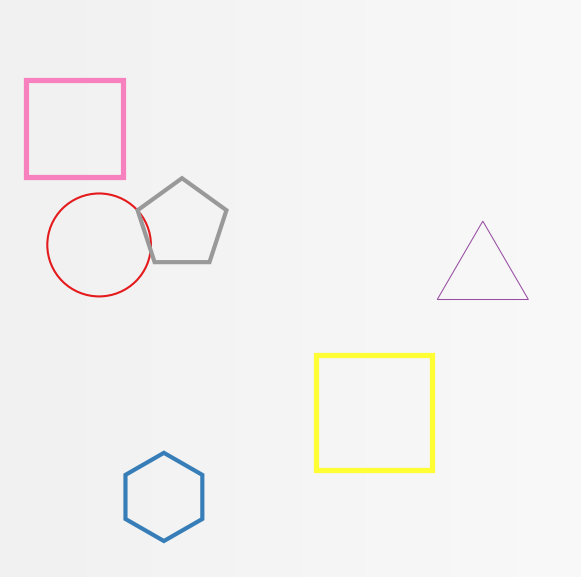[{"shape": "circle", "thickness": 1, "radius": 0.45, "center": [0.171, 0.575]}, {"shape": "hexagon", "thickness": 2, "radius": 0.38, "center": [0.282, 0.139]}, {"shape": "triangle", "thickness": 0.5, "radius": 0.45, "center": [0.831, 0.526]}, {"shape": "square", "thickness": 2.5, "radius": 0.5, "center": [0.643, 0.284]}, {"shape": "square", "thickness": 2.5, "radius": 0.42, "center": [0.128, 0.777]}, {"shape": "pentagon", "thickness": 2, "radius": 0.4, "center": [0.313, 0.61]}]